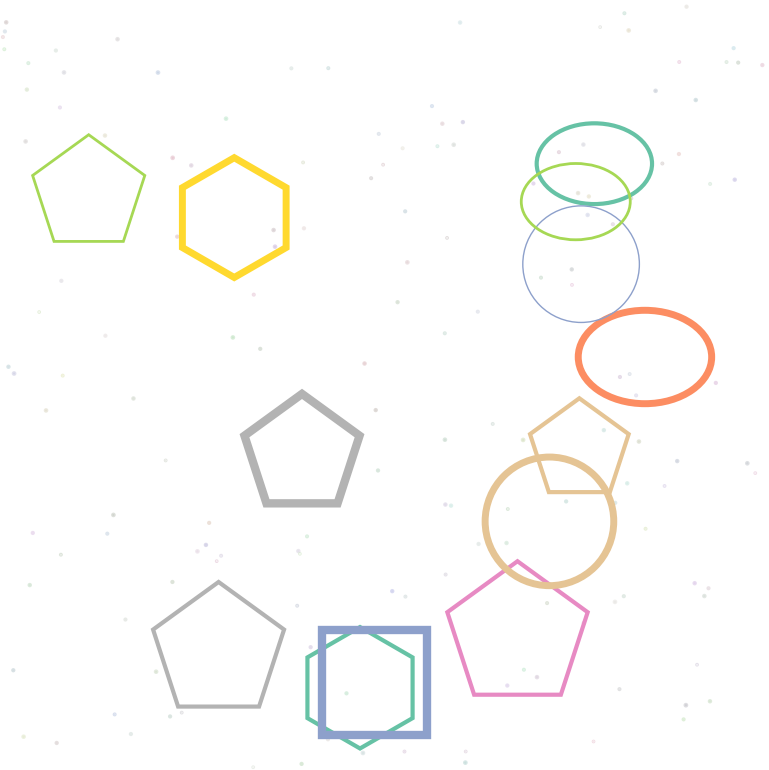[{"shape": "hexagon", "thickness": 1.5, "radius": 0.39, "center": [0.468, 0.107]}, {"shape": "oval", "thickness": 1.5, "radius": 0.37, "center": [0.772, 0.787]}, {"shape": "oval", "thickness": 2.5, "radius": 0.43, "center": [0.838, 0.536]}, {"shape": "circle", "thickness": 0.5, "radius": 0.38, "center": [0.755, 0.657]}, {"shape": "square", "thickness": 3, "radius": 0.34, "center": [0.486, 0.114]}, {"shape": "pentagon", "thickness": 1.5, "radius": 0.48, "center": [0.672, 0.175]}, {"shape": "pentagon", "thickness": 1, "radius": 0.38, "center": [0.115, 0.748]}, {"shape": "oval", "thickness": 1, "radius": 0.35, "center": [0.748, 0.738]}, {"shape": "hexagon", "thickness": 2.5, "radius": 0.39, "center": [0.304, 0.717]}, {"shape": "circle", "thickness": 2.5, "radius": 0.42, "center": [0.714, 0.323]}, {"shape": "pentagon", "thickness": 1.5, "radius": 0.34, "center": [0.752, 0.415]}, {"shape": "pentagon", "thickness": 1.5, "radius": 0.45, "center": [0.284, 0.155]}, {"shape": "pentagon", "thickness": 3, "radius": 0.39, "center": [0.392, 0.41]}]